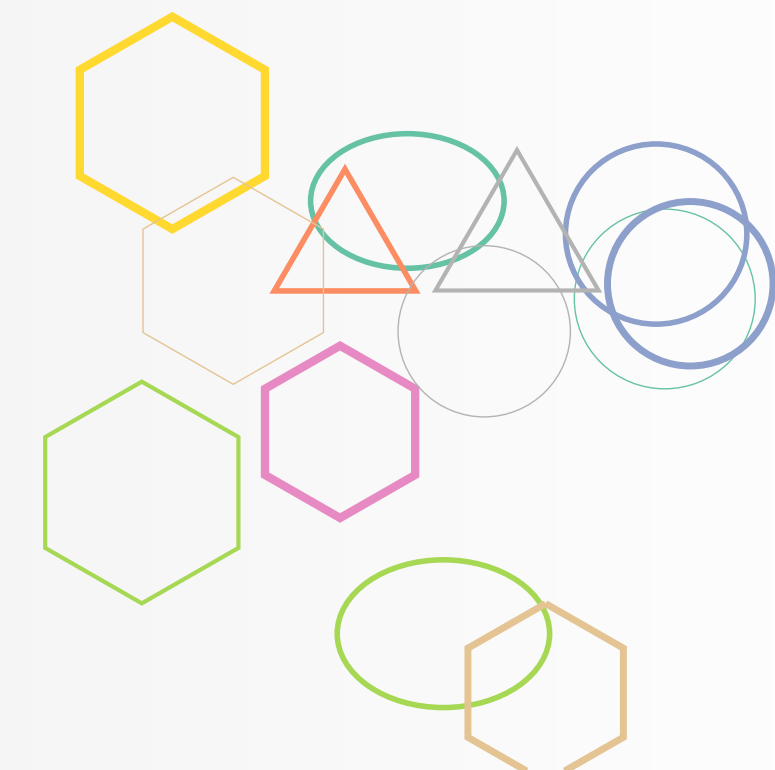[{"shape": "oval", "thickness": 2, "radius": 0.62, "center": [0.526, 0.739]}, {"shape": "circle", "thickness": 0.5, "radius": 0.58, "center": [0.858, 0.612]}, {"shape": "triangle", "thickness": 2, "radius": 0.53, "center": [0.445, 0.675]}, {"shape": "circle", "thickness": 2, "radius": 0.59, "center": [0.847, 0.696]}, {"shape": "circle", "thickness": 2.5, "radius": 0.53, "center": [0.891, 0.631]}, {"shape": "hexagon", "thickness": 3, "radius": 0.56, "center": [0.439, 0.439]}, {"shape": "hexagon", "thickness": 1.5, "radius": 0.72, "center": [0.183, 0.36]}, {"shape": "oval", "thickness": 2, "radius": 0.69, "center": [0.572, 0.177]}, {"shape": "hexagon", "thickness": 3, "radius": 0.69, "center": [0.222, 0.84]}, {"shape": "hexagon", "thickness": 0.5, "radius": 0.67, "center": [0.301, 0.635]}, {"shape": "hexagon", "thickness": 2.5, "radius": 0.58, "center": [0.704, 0.1]}, {"shape": "circle", "thickness": 0.5, "radius": 0.56, "center": [0.625, 0.57]}, {"shape": "triangle", "thickness": 1.5, "radius": 0.61, "center": [0.667, 0.684]}]